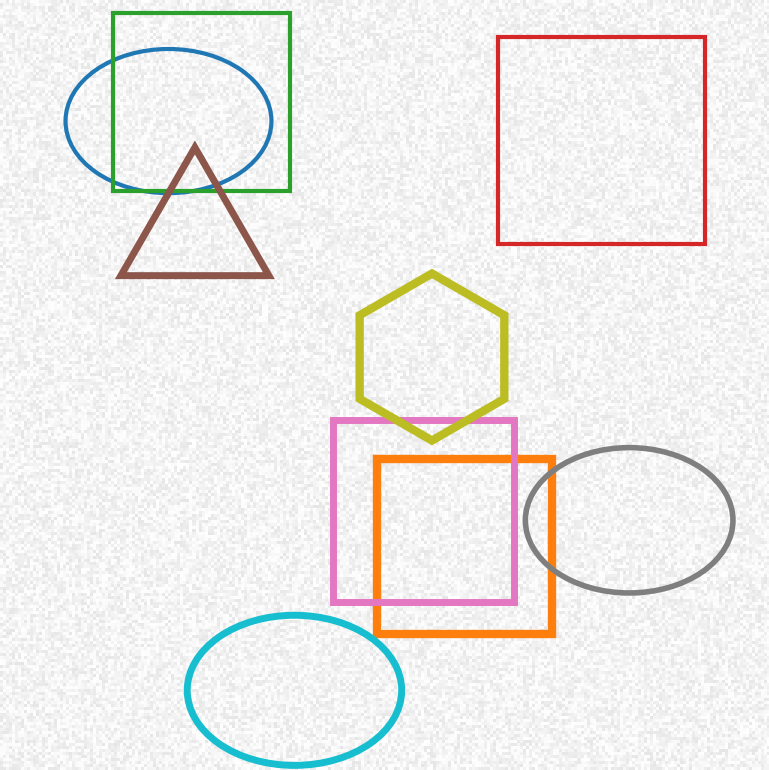[{"shape": "oval", "thickness": 1.5, "radius": 0.67, "center": [0.219, 0.843]}, {"shape": "square", "thickness": 3, "radius": 0.57, "center": [0.603, 0.291]}, {"shape": "square", "thickness": 1.5, "radius": 0.58, "center": [0.262, 0.868]}, {"shape": "square", "thickness": 1.5, "radius": 0.67, "center": [0.781, 0.817]}, {"shape": "triangle", "thickness": 2.5, "radius": 0.55, "center": [0.253, 0.698]}, {"shape": "square", "thickness": 2.5, "radius": 0.59, "center": [0.55, 0.336]}, {"shape": "oval", "thickness": 2, "radius": 0.67, "center": [0.817, 0.324]}, {"shape": "hexagon", "thickness": 3, "radius": 0.54, "center": [0.561, 0.536]}, {"shape": "oval", "thickness": 2.5, "radius": 0.7, "center": [0.382, 0.103]}]